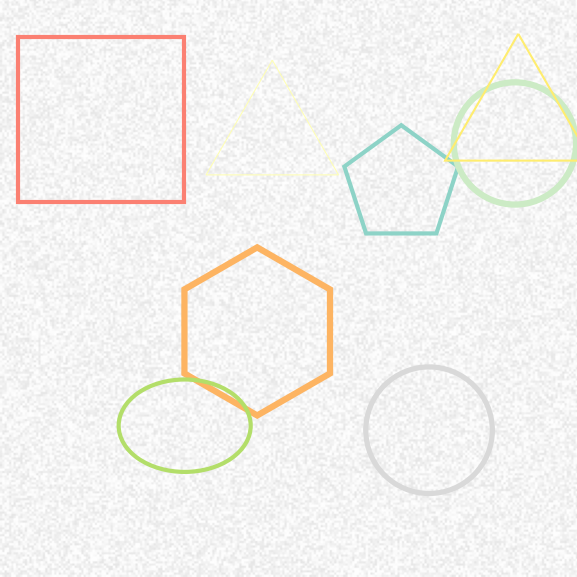[{"shape": "pentagon", "thickness": 2, "radius": 0.52, "center": [0.695, 0.679]}, {"shape": "triangle", "thickness": 0.5, "radius": 0.66, "center": [0.472, 0.763]}, {"shape": "square", "thickness": 2, "radius": 0.72, "center": [0.175, 0.793]}, {"shape": "hexagon", "thickness": 3, "radius": 0.73, "center": [0.445, 0.425]}, {"shape": "oval", "thickness": 2, "radius": 0.57, "center": [0.32, 0.262]}, {"shape": "circle", "thickness": 2.5, "radius": 0.55, "center": [0.743, 0.254]}, {"shape": "circle", "thickness": 3, "radius": 0.53, "center": [0.892, 0.751]}, {"shape": "triangle", "thickness": 1, "radius": 0.73, "center": [0.897, 0.794]}]